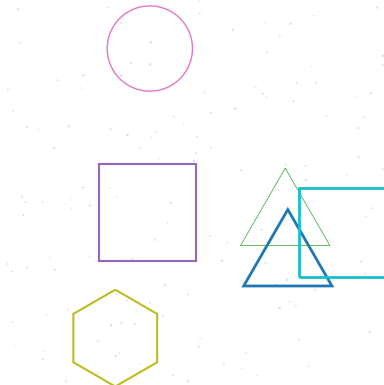[{"shape": "triangle", "thickness": 2, "radius": 0.66, "center": [0.748, 0.323]}, {"shape": "triangle", "thickness": 0.5, "radius": 0.67, "center": [0.741, 0.429]}, {"shape": "square", "thickness": 1.5, "radius": 0.63, "center": [0.383, 0.447]}, {"shape": "circle", "thickness": 1, "radius": 0.55, "center": [0.389, 0.874]}, {"shape": "hexagon", "thickness": 1.5, "radius": 0.63, "center": [0.299, 0.122]}, {"shape": "square", "thickness": 2, "radius": 0.58, "center": [0.892, 0.395]}]